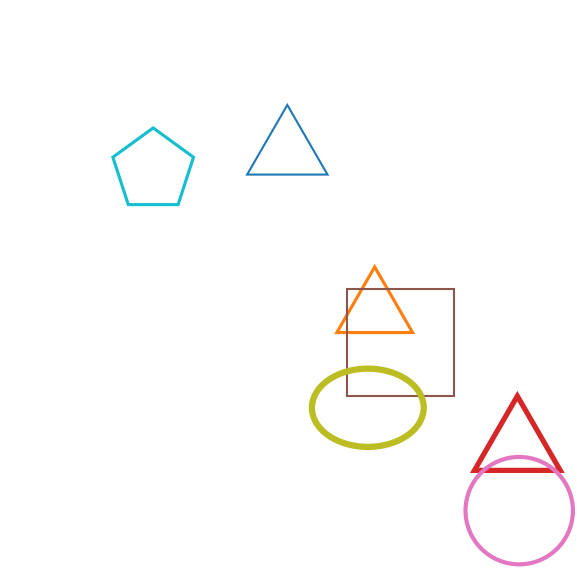[{"shape": "triangle", "thickness": 1, "radius": 0.4, "center": [0.498, 0.737]}, {"shape": "triangle", "thickness": 1.5, "radius": 0.38, "center": [0.649, 0.461]}, {"shape": "triangle", "thickness": 2.5, "radius": 0.43, "center": [0.896, 0.228]}, {"shape": "square", "thickness": 1, "radius": 0.47, "center": [0.694, 0.406]}, {"shape": "circle", "thickness": 2, "radius": 0.46, "center": [0.899, 0.115]}, {"shape": "oval", "thickness": 3, "radius": 0.48, "center": [0.637, 0.293]}, {"shape": "pentagon", "thickness": 1.5, "radius": 0.37, "center": [0.265, 0.704]}]